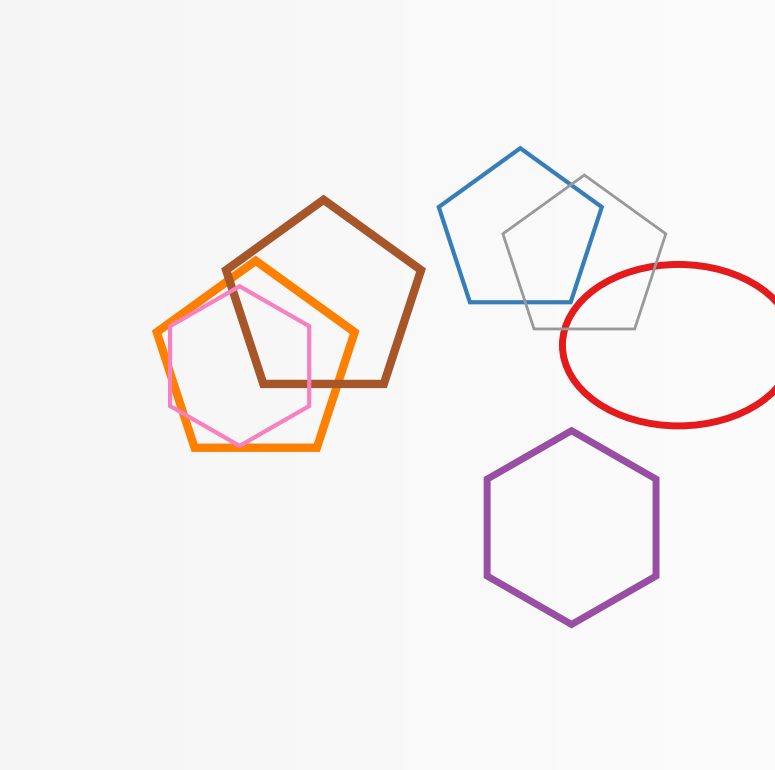[{"shape": "oval", "thickness": 2.5, "radius": 0.75, "center": [0.875, 0.552]}, {"shape": "pentagon", "thickness": 1.5, "radius": 0.55, "center": [0.671, 0.697]}, {"shape": "hexagon", "thickness": 2.5, "radius": 0.63, "center": [0.738, 0.315]}, {"shape": "pentagon", "thickness": 3, "radius": 0.67, "center": [0.33, 0.527]}, {"shape": "pentagon", "thickness": 3, "radius": 0.66, "center": [0.418, 0.608]}, {"shape": "hexagon", "thickness": 1.5, "radius": 0.52, "center": [0.309, 0.525]}, {"shape": "pentagon", "thickness": 1, "radius": 0.55, "center": [0.754, 0.662]}]